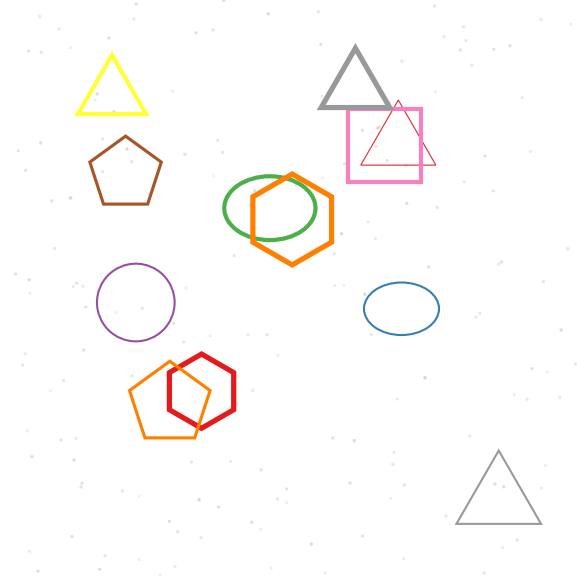[{"shape": "triangle", "thickness": 0.5, "radius": 0.38, "center": [0.69, 0.751]}, {"shape": "hexagon", "thickness": 2.5, "radius": 0.32, "center": [0.349, 0.322]}, {"shape": "oval", "thickness": 1, "radius": 0.32, "center": [0.695, 0.464]}, {"shape": "oval", "thickness": 2, "radius": 0.39, "center": [0.467, 0.639]}, {"shape": "circle", "thickness": 1, "radius": 0.34, "center": [0.235, 0.475]}, {"shape": "pentagon", "thickness": 1.5, "radius": 0.37, "center": [0.294, 0.3]}, {"shape": "hexagon", "thickness": 2.5, "radius": 0.39, "center": [0.506, 0.619]}, {"shape": "triangle", "thickness": 2, "radius": 0.34, "center": [0.194, 0.836]}, {"shape": "pentagon", "thickness": 1.5, "radius": 0.33, "center": [0.217, 0.698]}, {"shape": "square", "thickness": 2, "radius": 0.32, "center": [0.666, 0.748]}, {"shape": "triangle", "thickness": 2.5, "radius": 0.34, "center": [0.615, 0.847]}, {"shape": "triangle", "thickness": 1, "radius": 0.42, "center": [0.864, 0.134]}]